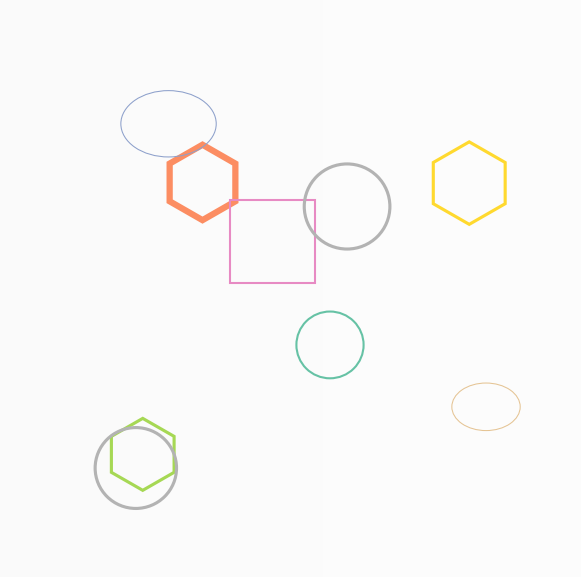[{"shape": "circle", "thickness": 1, "radius": 0.29, "center": [0.568, 0.402]}, {"shape": "hexagon", "thickness": 3, "radius": 0.33, "center": [0.348, 0.683]}, {"shape": "oval", "thickness": 0.5, "radius": 0.41, "center": [0.29, 0.785]}, {"shape": "square", "thickness": 1, "radius": 0.36, "center": [0.469, 0.581]}, {"shape": "hexagon", "thickness": 1.5, "radius": 0.31, "center": [0.246, 0.212]}, {"shape": "hexagon", "thickness": 1.5, "radius": 0.36, "center": [0.807, 0.682]}, {"shape": "oval", "thickness": 0.5, "radius": 0.29, "center": [0.836, 0.295]}, {"shape": "circle", "thickness": 1.5, "radius": 0.35, "center": [0.234, 0.189]}, {"shape": "circle", "thickness": 1.5, "radius": 0.37, "center": [0.597, 0.642]}]